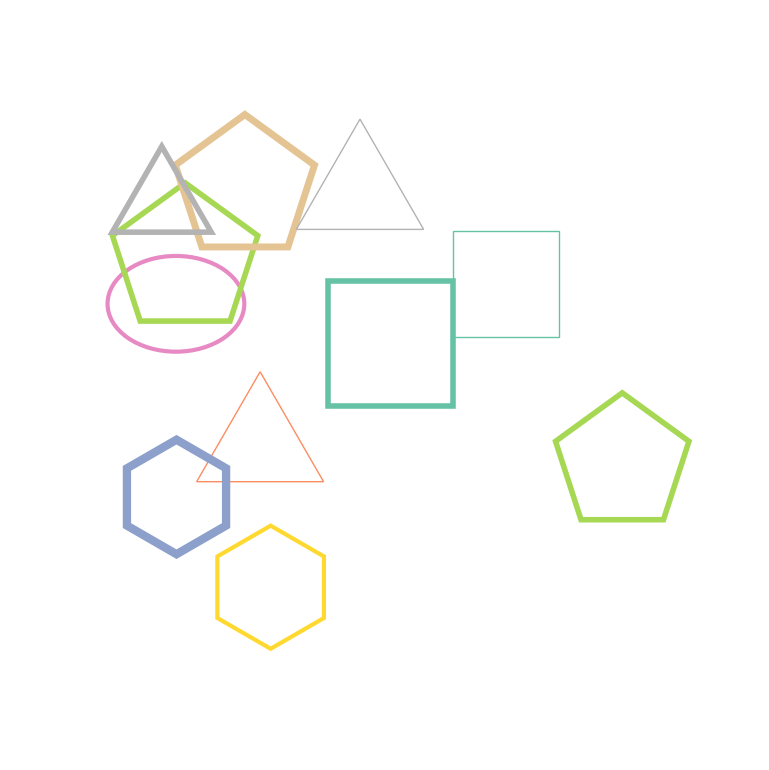[{"shape": "square", "thickness": 2, "radius": 0.41, "center": [0.508, 0.554]}, {"shape": "square", "thickness": 0.5, "radius": 0.34, "center": [0.657, 0.631]}, {"shape": "triangle", "thickness": 0.5, "radius": 0.48, "center": [0.338, 0.422]}, {"shape": "hexagon", "thickness": 3, "radius": 0.37, "center": [0.229, 0.355]}, {"shape": "oval", "thickness": 1.5, "radius": 0.44, "center": [0.228, 0.605]}, {"shape": "pentagon", "thickness": 2, "radius": 0.5, "center": [0.24, 0.663]}, {"shape": "pentagon", "thickness": 2, "radius": 0.46, "center": [0.808, 0.399]}, {"shape": "hexagon", "thickness": 1.5, "radius": 0.4, "center": [0.351, 0.237]}, {"shape": "pentagon", "thickness": 2.5, "radius": 0.48, "center": [0.318, 0.756]}, {"shape": "triangle", "thickness": 2, "radius": 0.37, "center": [0.21, 0.736]}, {"shape": "triangle", "thickness": 0.5, "radius": 0.48, "center": [0.468, 0.75]}]